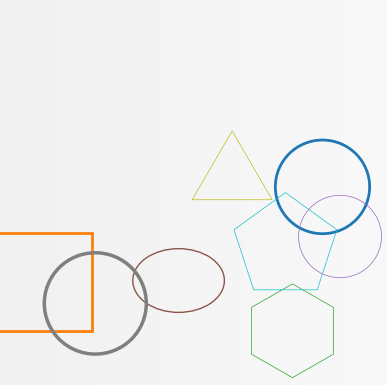[{"shape": "circle", "thickness": 2, "radius": 0.61, "center": [0.832, 0.515]}, {"shape": "square", "thickness": 2, "radius": 0.64, "center": [0.109, 0.268]}, {"shape": "hexagon", "thickness": 0.5, "radius": 0.61, "center": [0.755, 0.141]}, {"shape": "circle", "thickness": 0.5, "radius": 0.53, "center": [0.877, 0.386]}, {"shape": "oval", "thickness": 1, "radius": 0.59, "center": [0.461, 0.271]}, {"shape": "circle", "thickness": 2.5, "radius": 0.66, "center": [0.246, 0.212]}, {"shape": "triangle", "thickness": 0.5, "radius": 0.6, "center": [0.599, 0.541]}, {"shape": "pentagon", "thickness": 0.5, "radius": 0.7, "center": [0.737, 0.36]}]